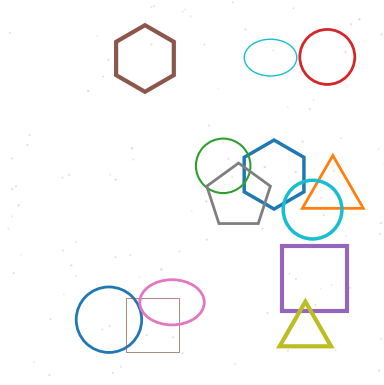[{"shape": "hexagon", "thickness": 2.5, "radius": 0.45, "center": [0.712, 0.547]}, {"shape": "circle", "thickness": 2, "radius": 0.43, "center": [0.283, 0.17]}, {"shape": "triangle", "thickness": 2, "radius": 0.46, "center": [0.865, 0.505]}, {"shape": "circle", "thickness": 1.5, "radius": 0.35, "center": [0.58, 0.569]}, {"shape": "circle", "thickness": 2, "radius": 0.36, "center": [0.85, 0.852]}, {"shape": "square", "thickness": 3, "radius": 0.42, "center": [0.817, 0.276]}, {"shape": "hexagon", "thickness": 3, "radius": 0.43, "center": [0.377, 0.848]}, {"shape": "square", "thickness": 0.5, "radius": 0.34, "center": [0.396, 0.156]}, {"shape": "oval", "thickness": 2, "radius": 0.42, "center": [0.447, 0.215]}, {"shape": "pentagon", "thickness": 2, "radius": 0.43, "center": [0.62, 0.49]}, {"shape": "triangle", "thickness": 3, "radius": 0.39, "center": [0.793, 0.139]}, {"shape": "circle", "thickness": 2.5, "radius": 0.38, "center": [0.812, 0.456]}, {"shape": "oval", "thickness": 1, "radius": 0.34, "center": [0.703, 0.85]}]